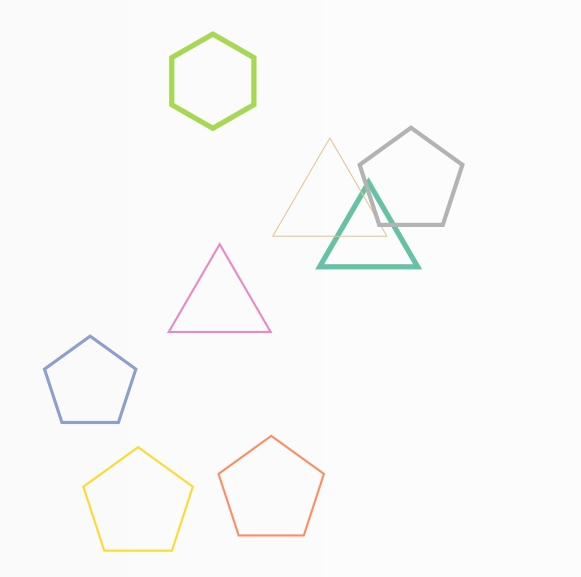[{"shape": "triangle", "thickness": 2.5, "radius": 0.49, "center": [0.634, 0.586]}, {"shape": "pentagon", "thickness": 1, "radius": 0.48, "center": [0.467, 0.149]}, {"shape": "pentagon", "thickness": 1.5, "radius": 0.41, "center": [0.155, 0.334]}, {"shape": "triangle", "thickness": 1, "radius": 0.51, "center": [0.378, 0.475]}, {"shape": "hexagon", "thickness": 2.5, "radius": 0.41, "center": [0.366, 0.859]}, {"shape": "pentagon", "thickness": 1, "radius": 0.5, "center": [0.238, 0.126]}, {"shape": "triangle", "thickness": 0.5, "radius": 0.57, "center": [0.567, 0.647]}, {"shape": "pentagon", "thickness": 2, "radius": 0.46, "center": [0.707, 0.685]}]